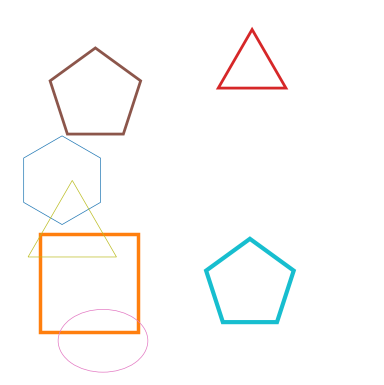[{"shape": "hexagon", "thickness": 0.5, "radius": 0.58, "center": [0.161, 0.532]}, {"shape": "square", "thickness": 2.5, "radius": 0.63, "center": [0.231, 0.265]}, {"shape": "triangle", "thickness": 2, "radius": 0.51, "center": [0.655, 0.822]}, {"shape": "pentagon", "thickness": 2, "radius": 0.62, "center": [0.248, 0.752]}, {"shape": "oval", "thickness": 0.5, "radius": 0.58, "center": [0.267, 0.115]}, {"shape": "triangle", "thickness": 0.5, "radius": 0.66, "center": [0.188, 0.399]}, {"shape": "pentagon", "thickness": 3, "radius": 0.6, "center": [0.649, 0.26]}]